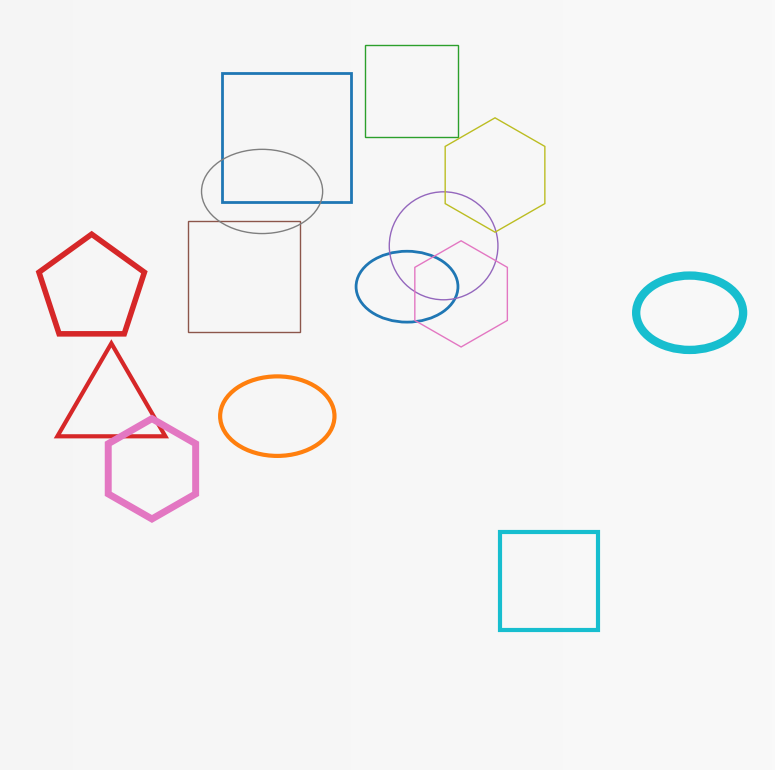[{"shape": "square", "thickness": 1, "radius": 0.42, "center": [0.37, 0.821]}, {"shape": "oval", "thickness": 1, "radius": 0.33, "center": [0.525, 0.628]}, {"shape": "oval", "thickness": 1.5, "radius": 0.37, "center": [0.358, 0.46]}, {"shape": "square", "thickness": 0.5, "radius": 0.3, "center": [0.531, 0.881]}, {"shape": "triangle", "thickness": 1.5, "radius": 0.4, "center": [0.144, 0.474]}, {"shape": "pentagon", "thickness": 2, "radius": 0.36, "center": [0.118, 0.624]}, {"shape": "circle", "thickness": 0.5, "radius": 0.35, "center": [0.572, 0.681]}, {"shape": "square", "thickness": 0.5, "radius": 0.36, "center": [0.315, 0.641]}, {"shape": "hexagon", "thickness": 0.5, "radius": 0.34, "center": [0.595, 0.618]}, {"shape": "hexagon", "thickness": 2.5, "radius": 0.33, "center": [0.196, 0.391]}, {"shape": "oval", "thickness": 0.5, "radius": 0.39, "center": [0.338, 0.751]}, {"shape": "hexagon", "thickness": 0.5, "radius": 0.37, "center": [0.639, 0.773]}, {"shape": "oval", "thickness": 3, "radius": 0.34, "center": [0.89, 0.594]}, {"shape": "square", "thickness": 1.5, "radius": 0.32, "center": [0.709, 0.245]}]